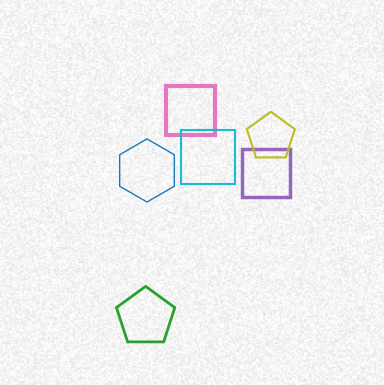[{"shape": "hexagon", "thickness": 1, "radius": 0.41, "center": [0.382, 0.557]}, {"shape": "pentagon", "thickness": 2, "radius": 0.4, "center": [0.378, 0.176]}, {"shape": "square", "thickness": 2.5, "radius": 0.31, "center": [0.692, 0.55]}, {"shape": "square", "thickness": 3, "radius": 0.32, "center": [0.494, 0.712]}, {"shape": "pentagon", "thickness": 1.5, "radius": 0.33, "center": [0.704, 0.644]}, {"shape": "square", "thickness": 1.5, "radius": 0.35, "center": [0.54, 0.592]}]